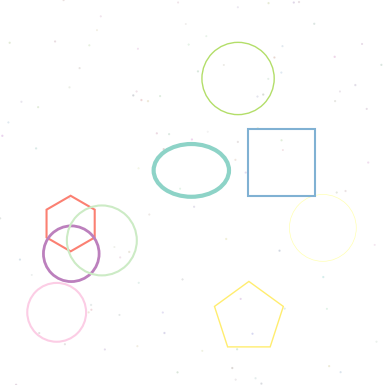[{"shape": "oval", "thickness": 3, "radius": 0.49, "center": [0.497, 0.557]}, {"shape": "circle", "thickness": 0.5, "radius": 0.43, "center": [0.839, 0.408]}, {"shape": "hexagon", "thickness": 1.5, "radius": 0.36, "center": [0.183, 0.419]}, {"shape": "square", "thickness": 1.5, "radius": 0.43, "center": [0.731, 0.578]}, {"shape": "circle", "thickness": 1, "radius": 0.47, "center": [0.618, 0.796]}, {"shape": "circle", "thickness": 1.5, "radius": 0.38, "center": [0.147, 0.189]}, {"shape": "circle", "thickness": 2, "radius": 0.36, "center": [0.185, 0.341]}, {"shape": "circle", "thickness": 1.5, "radius": 0.45, "center": [0.265, 0.376]}, {"shape": "pentagon", "thickness": 1, "radius": 0.47, "center": [0.647, 0.175]}]